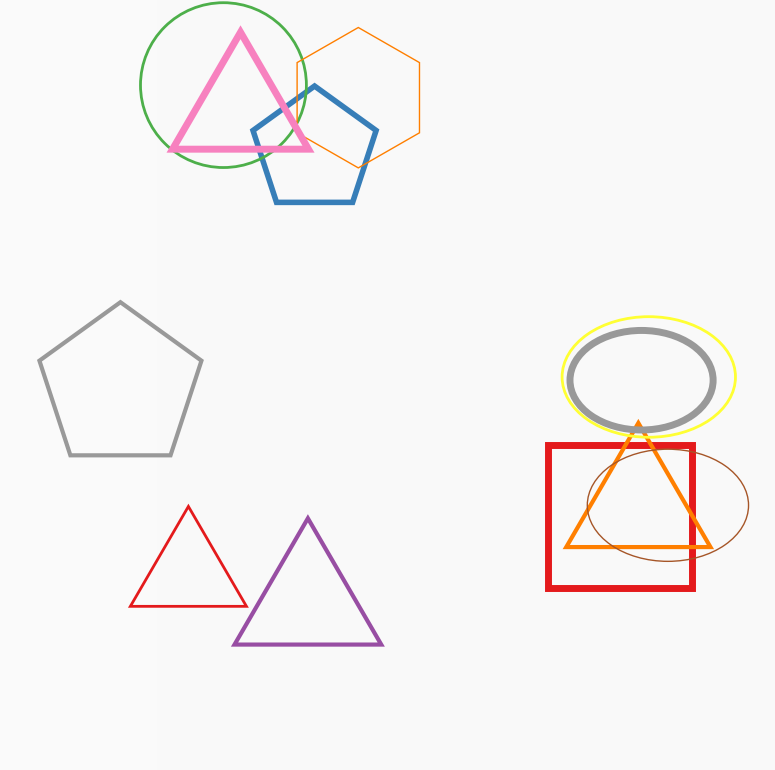[{"shape": "square", "thickness": 2.5, "radius": 0.46, "center": [0.8, 0.329]}, {"shape": "triangle", "thickness": 1, "radius": 0.43, "center": [0.243, 0.256]}, {"shape": "pentagon", "thickness": 2, "radius": 0.42, "center": [0.406, 0.805]}, {"shape": "circle", "thickness": 1, "radius": 0.54, "center": [0.288, 0.889]}, {"shape": "triangle", "thickness": 1.5, "radius": 0.55, "center": [0.397, 0.218]}, {"shape": "triangle", "thickness": 1.5, "radius": 0.54, "center": [0.824, 0.343]}, {"shape": "hexagon", "thickness": 0.5, "radius": 0.46, "center": [0.462, 0.873]}, {"shape": "oval", "thickness": 1, "radius": 0.56, "center": [0.837, 0.51]}, {"shape": "oval", "thickness": 0.5, "radius": 0.52, "center": [0.862, 0.344]}, {"shape": "triangle", "thickness": 2.5, "radius": 0.51, "center": [0.31, 0.857]}, {"shape": "oval", "thickness": 2.5, "radius": 0.46, "center": [0.828, 0.506]}, {"shape": "pentagon", "thickness": 1.5, "radius": 0.55, "center": [0.155, 0.498]}]